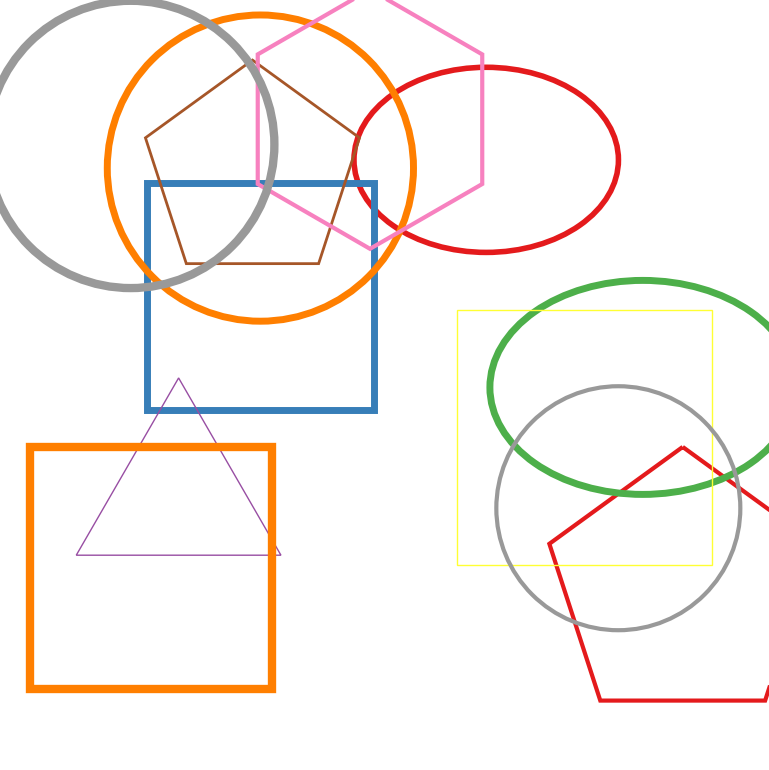[{"shape": "oval", "thickness": 2, "radius": 0.86, "center": [0.631, 0.792]}, {"shape": "pentagon", "thickness": 1.5, "radius": 0.91, "center": [0.887, 0.237]}, {"shape": "square", "thickness": 2.5, "radius": 0.74, "center": [0.339, 0.615]}, {"shape": "oval", "thickness": 2.5, "radius": 0.99, "center": [0.835, 0.497]}, {"shape": "triangle", "thickness": 0.5, "radius": 0.77, "center": [0.232, 0.356]}, {"shape": "square", "thickness": 3, "radius": 0.79, "center": [0.196, 0.263]}, {"shape": "circle", "thickness": 2.5, "radius": 0.99, "center": [0.338, 0.782]}, {"shape": "square", "thickness": 0.5, "radius": 0.83, "center": [0.759, 0.432]}, {"shape": "pentagon", "thickness": 1, "radius": 0.73, "center": [0.328, 0.776]}, {"shape": "hexagon", "thickness": 1.5, "radius": 0.84, "center": [0.481, 0.845]}, {"shape": "circle", "thickness": 1.5, "radius": 0.79, "center": [0.803, 0.34]}, {"shape": "circle", "thickness": 3, "radius": 0.93, "center": [0.17, 0.812]}]